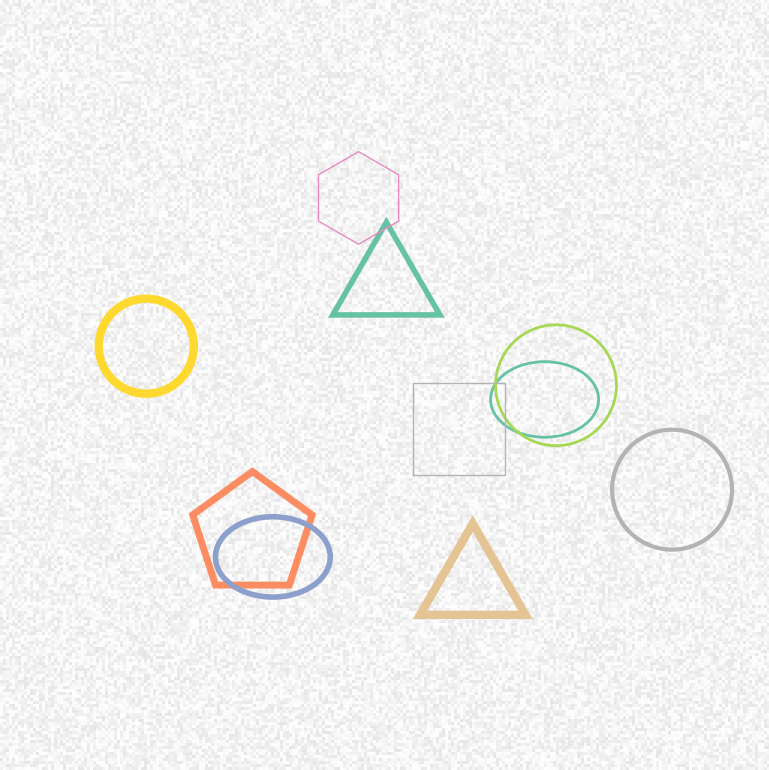[{"shape": "oval", "thickness": 1, "radius": 0.35, "center": [0.707, 0.481]}, {"shape": "triangle", "thickness": 2, "radius": 0.4, "center": [0.502, 0.631]}, {"shape": "pentagon", "thickness": 2.5, "radius": 0.41, "center": [0.328, 0.306]}, {"shape": "oval", "thickness": 2, "radius": 0.37, "center": [0.354, 0.277]}, {"shape": "hexagon", "thickness": 0.5, "radius": 0.3, "center": [0.466, 0.743]}, {"shape": "circle", "thickness": 1, "radius": 0.39, "center": [0.722, 0.5]}, {"shape": "circle", "thickness": 3, "radius": 0.31, "center": [0.19, 0.55]}, {"shape": "triangle", "thickness": 3, "radius": 0.4, "center": [0.614, 0.241]}, {"shape": "circle", "thickness": 1.5, "radius": 0.39, "center": [0.873, 0.364]}, {"shape": "square", "thickness": 0.5, "radius": 0.3, "center": [0.596, 0.443]}]